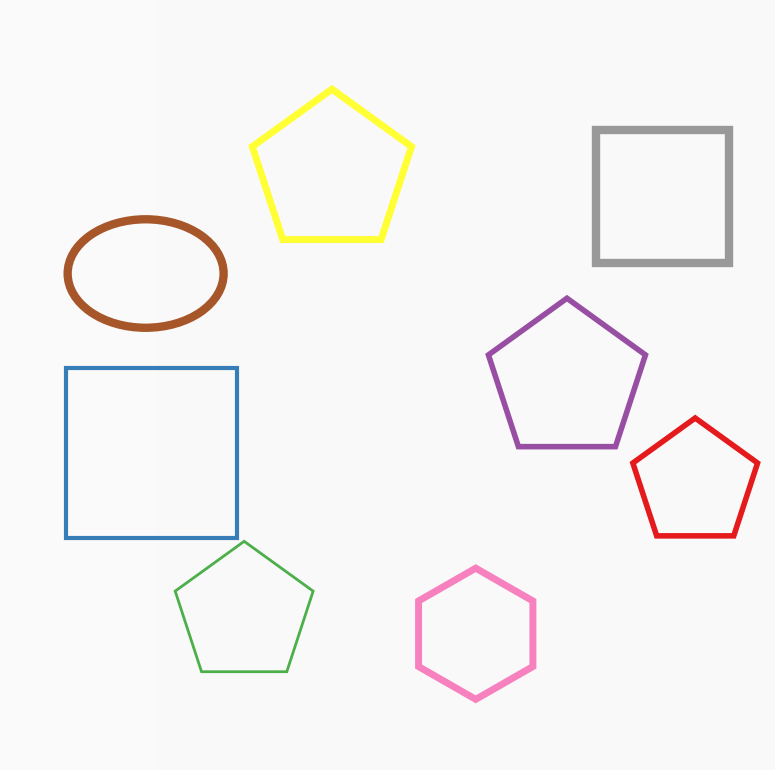[{"shape": "pentagon", "thickness": 2, "radius": 0.42, "center": [0.897, 0.373]}, {"shape": "square", "thickness": 1.5, "radius": 0.55, "center": [0.195, 0.412]}, {"shape": "pentagon", "thickness": 1, "radius": 0.47, "center": [0.315, 0.203]}, {"shape": "pentagon", "thickness": 2, "radius": 0.53, "center": [0.732, 0.506]}, {"shape": "pentagon", "thickness": 2.5, "radius": 0.54, "center": [0.428, 0.776]}, {"shape": "oval", "thickness": 3, "radius": 0.5, "center": [0.188, 0.645]}, {"shape": "hexagon", "thickness": 2.5, "radius": 0.43, "center": [0.614, 0.177]}, {"shape": "square", "thickness": 3, "radius": 0.43, "center": [0.855, 0.745]}]